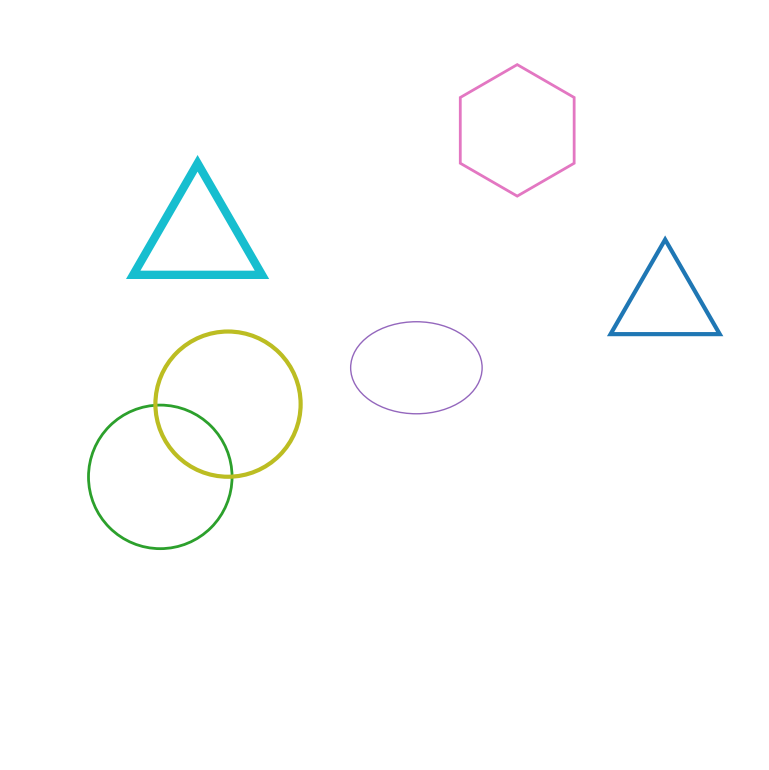[{"shape": "triangle", "thickness": 1.5, "radius": 0.41, "center": [0.864, 0.607]}, {"shape": "circle", "thickness": 1, "radius": 0.47, "center": [0.208, 0.381]}, {"shape": "oval", "thickness": 0.5, "radius": 0.43, "center": [0.541, 0.522]}, {"shape": "hexagon", "thickness": 1, "radius": 0.43, "center": [0.672, 0.831]}, {"shape": "circle", "thickness": 1.5, "radius": 0.47, "center": [0.296, 0.475]}, {"shape": "triangle", "thickness": 3, "radius": 0.48, "center": [0.257, 0.691]}]